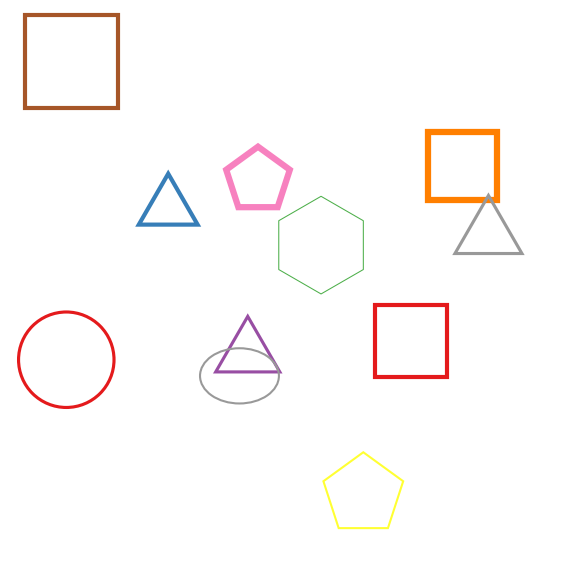[{"shape": "square", "thickness": 2, "radius": 0.31, "center": [0.711, 0.409]}, {"shape": "circle", "thickness": 1.5, "radius": 0.41, "center": [0.115, 0.376]}, {"shape": "triangle", "thickness": 2, "radius": 0.29, "center": [0.291, 0.64]}, {"shape": "hexagon", "thickness": 0.5, "radius": 0.42, "center": [0.556, 0.575]}, {"shape": "triangle", "thickness": 1.5, "radius": 0.32, "center": [0.429, 0.387]}, {"shape": "square", "thickness": 3, "radius": 0.3, "center": [0.801, 0.712]}, {"shape": "pentagon", "thickness": 1, "radius": 0.36, "center": [0.629, 0.143]}, {"shape": "square", "thickness": 2, "radius": 0.4, "center": [0.124, 0.893]}, {"shape": "pentagon", "thickness": 3, "radius": 0.29, "center": [0.447, 0.687]}, {"shape": "oval", "thickness": 1, "radius": 0.34, "center": [0.415, 0.348]}, {"shape": "triangle", "thickness": 1.5, "radius": 0.33, "center": [0.846, 0.594]}]